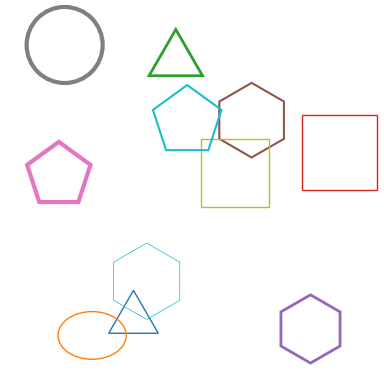[{"shape": "triangle", "thickness": 1, "radius": 0.37, "center": [0.347, 0.172]}, {"shape": "oval", "thickness": 1, "radius": 0.44, "center": [0.239, 0.129]}, {"shape": "triangle", "thickness": 2, "radius": 0.4, "center": [0.457, 0.843]}, {"shape": "square", "thickness": 1, "radius": 0.49, "center": [0.881, 0.605]}, {"shape": "hexagon", "thickness": 2, "radius": 0.44, "center": [0.806, 0.146]}, {"shape": "hexagon", "thickness": 1.5, "radius": 0.48, "center": [0.654, 0.688]}, {"shape": "pentagon", "thickness": 3, "radius": 0.43, "center": [0.153, 0.545]}, {"shape": "circle", "thickness": 3, "radius": 0.49, "center": [0.168, 0.883]}, {"shape": "square", "thickness": 1, "radius": 0.44, "center": [0.61, 0.55]}, {"shape": "hexagon", "thickness": 0.5, "radius": 0.5, "center": [0.381, 0.269]}, {"shape": "pentagon", "thickness": 1.5, "radius": 0.47, "center": [0.486, 0.686]}]